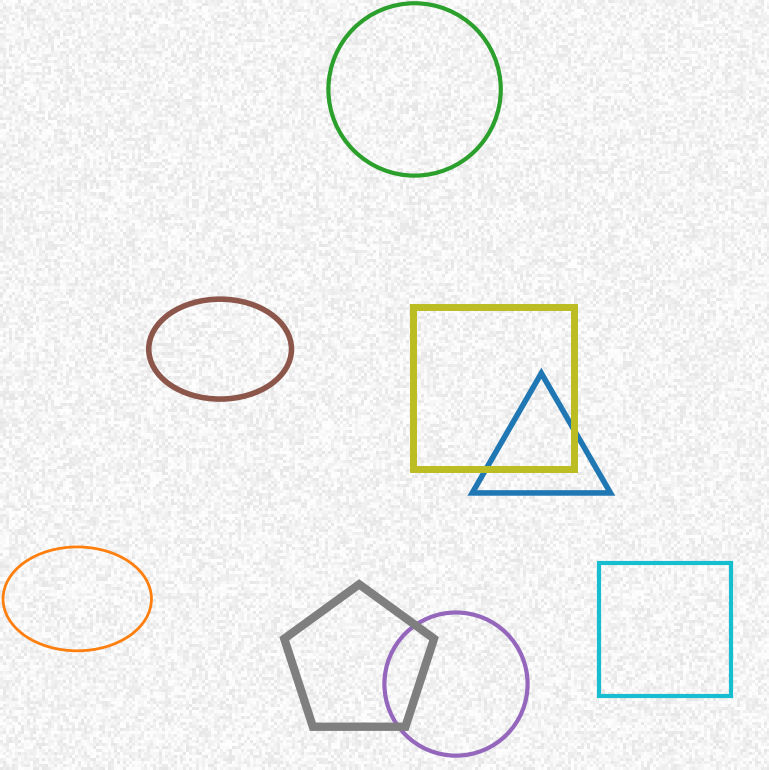[{"shape": "triangle", "thickness": 2, "radius": 0.52, "center": [0.703, 0.412]}, {"shape": "oval", "thickness": 1, "radius": 0.48, "center": [0.1, 0.222]}, {"shape": "circle", "thickness": 1.5, "radius": 0.56, "center": [0.538, 0.884]}, {"shape": "circle", "thickness": 1.5, "radius": 0.46, "center": [0.592, 0.112]}, {"shape": "oval", "thickness": 2, "radius": 0.46, "center": [0.286, 0.547]}, {"shape": "pentagon", "thickness": 3, "radius": 0.51, "center": [0.466, 0.139]}, {"shape": "square", "thickness": 2.5, "radius": 0.52, "center": [0.641, 0.496]}, {"shape": "square", "thickness": 1.5, "radius": 0.43, "center": [0.864, 0.183]}]